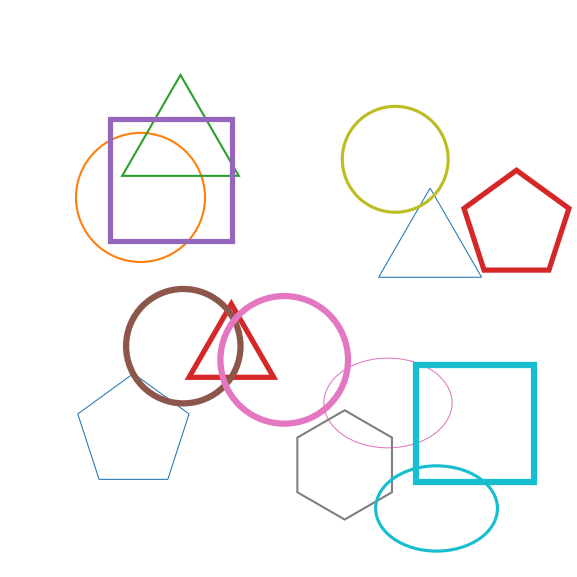[{"shape": "pentagon", "thickness": 0.5, "radius": 0.51, "center": [0.231, 0.251]}, {"shape": "triangle", "thickness": 0.5, "radius": 0.51, "center": [0.745, 0.571]}, {"shape": "circle", "thickness": 1, "radius": 0.56, "center": [0.243, 0.657]}, {"shape": "triangle", "thickness": 1, "radius": 0.58, "center": [0.313, 0.753]}, {"shape": "triangle", "thickness": 2.5, "radius": 0.42, "center": [0.401, 0.388]}, {"shape": "pentagon", "thickness": 2.5, "radius": 0.48, "center": [0.894, 0.609]}, {"shape": "square", "thickness": 2.5, "radius": 0.53, "center": [0.297, 0.688]}, {"shape": "circle", "thickness": 3, "radius": 0.5, "center": [0.317, 0.4]}, {"shape": "circle", "thickness": 3, "radius": 0.55, "center": [0.492, 0.376]}, {"shape": "oval", "thickness": 0.5, "radius": 0.56, "center": [0.672, 0.301]}, {"shape": "hexagon", "thickness": 1, "radius": 0.47, "center": [0.597, 0.194]}, {"shape": "circle", "thickness": 1.5, "radius": 0.46, "center": [0.684, 0.723]}, {"shape": "square", "thickness": 3, "radius": 0.51, "center": [0.822, 0.266]}, {"shape": "oval", "thickness": 1.5, "radius": 0.53, "center": [0.756, 0.119]}]